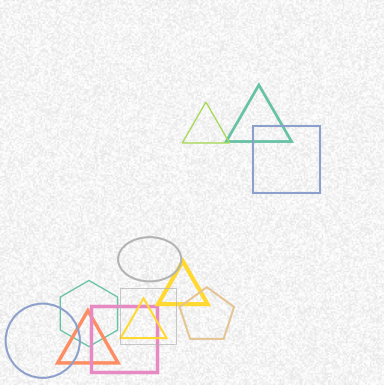[{"shape": "hexagon", "thickness": 1, "radius": 0.43, "center": [0.231, 0.186]}, {"shape": "triangle", "thickness": 2, "radius": 0.49, "center": [0.672, 0.681]}, {"shape": "triangle", "thickness": 2.5, "radius": 0.45, "center": [0.228, 0.103]}, {"shape": "square", "thickness": 1.5, "radius": 0.44, "center": [0.745, 0.585]}, {"shape": "circle", "thickness": 1.5, "radius": 0.48, "center": [0.111, 0.115]}, {"shape": "square", "thickness": 2.5, "radius": 0.43, "center": [0.321, 0.119]}, {"shape": "triangle", "thickness": 1, "radius": 0.35, "center": [0.535, 0.664]}, {"shape": "triangle", "thickness": 3, "radius": 0.37, "center": [0.475, 0.247]}, {"shape": "triangle", "thickness": 1.5, "radius": 0.34, "center": [0.373, 0.156]}, {"shape": "pentagon", "thickness": 1.5, "radius": 0.37, "center": [0.537, 0.18]}, {"shape": "square", "thickness": 0.5, "radius": 0.37, "center": [0.385, 0.18]}, {"shape": "oval", "thickness": 1.5, "radius": 0.41, "center": [0.389, 0.327]}]